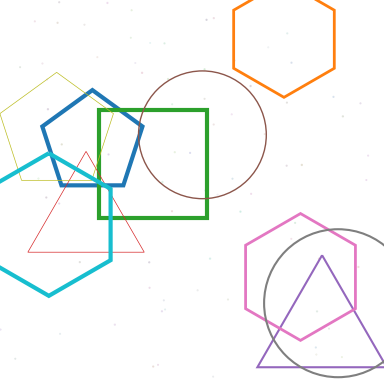[{"shape": "pentagon", "thickness": 3, "radius": 0.68, "center": [0.24, 0.629]}, {"shape": "hexagon", "thickness": 2, "radius": 0.75, "center": [0.738, 0.898]}, {"shape": "square", "thickness": 3, "radius": 0.7, "center": [0.398, 0.573]}, {"shape": "triangle", "thickness": 0.5, "radius": 0.87, "center": [0.223, 0.432]}, {"shape": "triangle", "thickness": 1.5, "radius": 0.97, "center": [0.837, 0.143]}, {"shape": "circle", "thickness": 1, "radius": 0.83, "center": [0.526, 0.65]}, {"shape": "hexagon", "thickness": 2, "radius": 0.82, "center": [0.781, 0.281]}, {"shape": "circle", "thickness": 1.5, "radius": 0.96, "center": [0.878, 0.212]}, {"shape": "pentagon", "thickness": 0.5, "radius": 0.78, "center": [0.147, 0.657]}, {"shape": "hexagon", "thickness": 3, "radius": 0.93, "center": [0.127, 0.417]}]